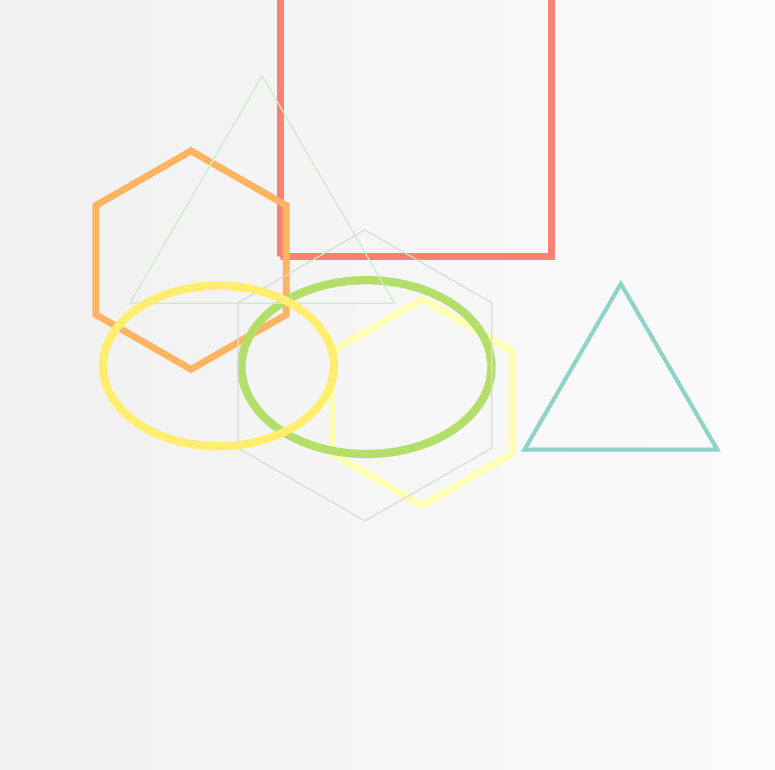[{"shape": "triangle", "thickness": 1.5, "radius": 0.72, "center": [0.801, 0.488]}, {"shape": "hexagon", "thickness": 2.5, "radius": 0.67, "center": [0.545, 0.478]}, {"shape": "square", "thickness": 2.5, "radius": 0.87, "center": [0.536, 0.843]}, {"shape": "hexagon", "thickness": 2.5, "radius": 0.71, "center": [0.247, 0.662]}, {"shape": "oval", "thickness": 3, "radius": 0.81, "center": [0.473, 0.523]}, {"shape": "hexagon", "thickness": 0.5, "radius": 0.94, "center": [0.471, 0.512]}, {"shape": "triangle", "thickness": 0.5, "radius": 0.99, "center": [0.338, 0.705]}, {"shape": "oval", "thickness": 3, "radius": 0.74, "center": [0.282, 0.525]}]